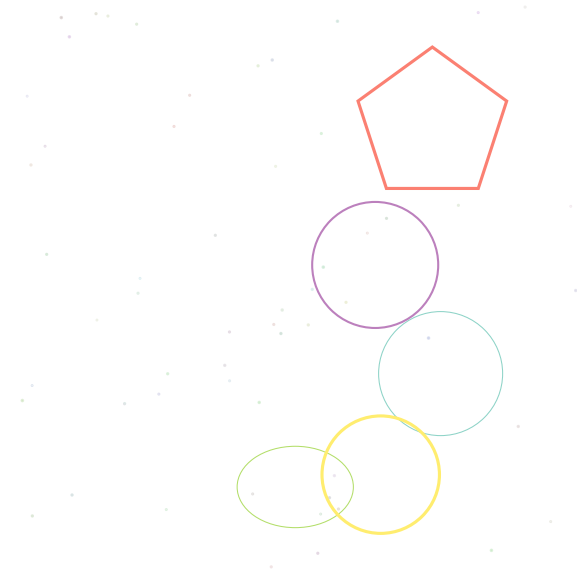[{"shape": "circle", "thickness": 0.5, "radius": 0.54, "center": [0.763, 0.352]}, {"shape": "pentagon", "thickness": 1.5, "radius": 0.68, "center": [0.749, 0.782]}, {"shape": "oval", "thickness": 0.5, "radius": 0.5, "center": [0.511, 0.156]}, {"shape": "circle", "thickness": 1, "radius": 0.55, "center": [0.65, 0.54]}, {"shape": "circle", "thickness": 1.5, "radius": 0.51, "center": [0.659, 0.177]}]